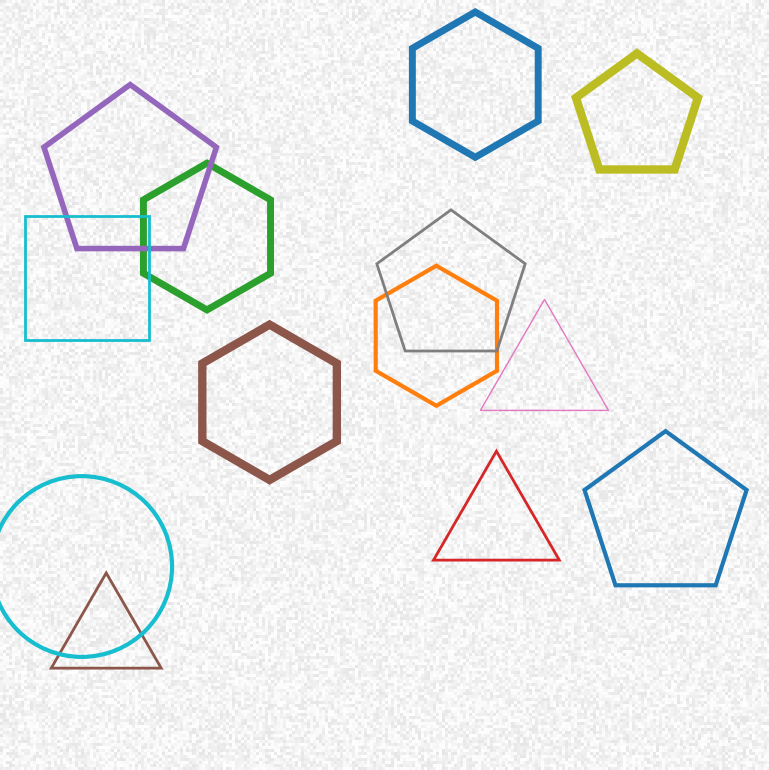[{"shape": "pentagon", "thickness": 1.5, "radius": 0.55, "center": [0.864, 0.329]}, {"shape": "hexagon", "thickness": 2.5, "radius": 0.47, "center": [0.617, 0.89]}, {"shape": "hexagon", "thickness": 1.5, "radius": 0.45, "center": [0.567, 0.564]}, {"shape": "hexagon", "thickness": 2.5, "radius": 0.48, "center": [0.269, 0.693]}, {"shape": "triangle", "thickness": 1, "radius": 0.47, "center": [0.645, 0.32]}, {"shape": "pentagon", "thickness": 2, "radius": 0.59, "center": [0.169, 0.772]}, {"shape": "triangle", "thickness": 1, "radius": 0.41, "center": [0.138, 0.173]}, {"shape": "hexagon", "thickness": 3, "radius": 0.5, "center": [0.35, 0.478]}, {"shape": "triangle", "thickness": 0.5, "radius": 0.48, "center": [0.707, 0.515]}, {"shape": "pentagon", "thickness": 1, "radius": 0.51, "center": [0.586, 0.626]}, {"shape": "pentagon", "thickness": 3, "radius": 0.42, "center": [0.827, 0.847]}, {"shape": "square", "thickness": 1, "radius": 0.4, "center": [0.113, 0.639]}, {"shape": "circle", "thickness": 1.5, "radius": 0.59, "center": [0.106, 0.264]}]